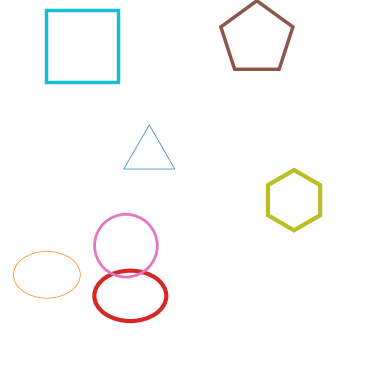[{"shape": "triangle", "thickness": 0.5, "radius": 0.38, "center": [0.388, 0.599]}, {"shape": "oval", "thickness": 0.5, "radius": 0.43, "center": [0.122, 0.286]}, {"shape": "oval", "thickness": 3, "radius": 0.47, "center": [0.339, 0.232]}, {"shape": "pentagon", "thickness": 2.5, "radius": 0.49, "center": [0.667, 0.9]}, {"shape": "circle", "thickness": 2, "radius": 0.41, "center": [0.327, 0.362]}, {"shape": "hexagon", "thickness": 3, "radius": 0.39, "center": [0.764, 0.48]}, {"shape": "square", "thickness": 2.5, "radius": 0.47, "center": [0.213, 0.879]}]